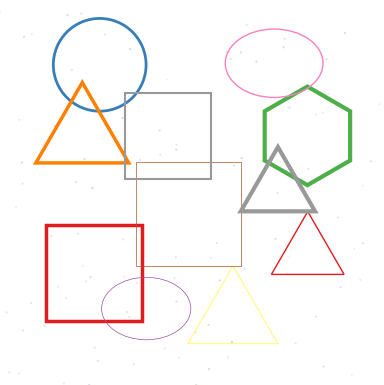[{"shape": "triangle", "thickness": 1, "radius": 0.54, "center": [0.799, 0.342]}, {"shape": "square", "thickness": 2.5, "radius": 0.62, "center": [0.245, 0.29]}, {"shape": "circle", "thickness": 2, "radius": 0.6, "center": [0.259, 0.832]}, {"shape": "hexagon", "thickness": 3, "radius": 0.64, "center": [0.798, 0.647]}, {"shape": "oval", "thickness": 0.5, "radius": 0.58, "center": [0.38, 0.199]}, {"shape": "triangle", "thickness": 2.5, "radius": 0.7, "center": [0.214, 0.647]}, {"shape": "triangle", "thickness": 0.5, "radius": 0.67, "center": [0.605, 0.175]}, {"shape": "square", "thickness": 0.5, "radius": 0.68, "center": [0.489, 0.444]}, {"shape": "oval", "thickness": 1, "radius": 0.63, "center": [0.712, 0.836]}, {"shape": "square", "thickness": 1.5, "radius": 0.56, "center": [0.437, 0.646]}, {"shape": "triangle", "thickness": 3, "radius": 0.56, "center": [0.722, 0.507]}]